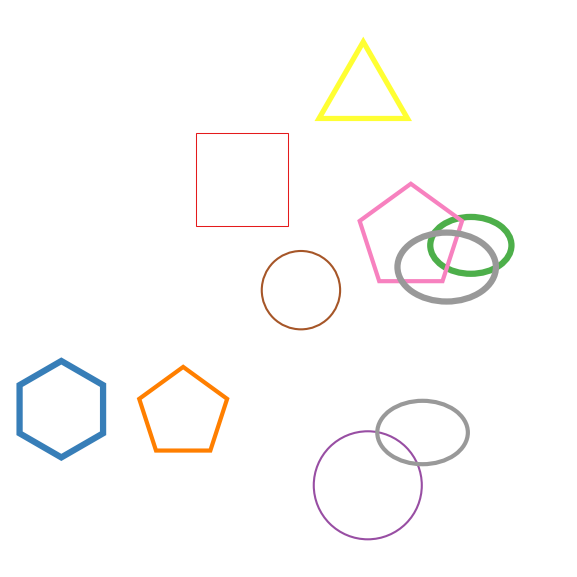[{"shape": "square", "thickness": 0.5, "radius": 0.4, "center": [0.419, 0.688]}, {"shape": "hexagon", "thickness": 3, "radius": 0.42, "center": [0.106, 0.291]}, {"shape": "oval", "thickness": 3, "radius": 0.35, "center": [0.815, 0.574]}, {"shape": "circle", "thickness": 1, "radius": 0.47, "center": [0.637, 0.159]}, {"shape": "pentagon", "thickness": 2, "radius": 0.4, "center": [0.317, 0.284]}, {"shape": "triangle", "thickness": 2.5, "radius": 0.44, "center": [0.629, 0.838]}, {"shape": "circle", "thickness": 1, "radius": 0.34, "center": [0.521, 0.497]}, {"shape": "pentagon", "thickness": 2, "radius": 0.47, "center": [0.711, 0.588]}, {"shape": "oval", "thickness": 2, "radius": 0.39, "center": [0.732, 0.25]}, {"shape": "oval", "thickness": 3, "radius": 0.43, "center": [0.774, 0.537]}]